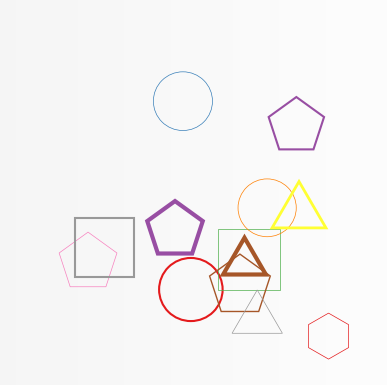[{"shape": "circle", "thickness": 1.5, "radius": 0.41, "center": [0.493, 0.248]}, {"shape": "hexagon", "thickness": 0.5, "radius": 0.3, "center": [0.848, 0.127]}, {"shape": "circle", "thickness": 0.5, "radius": 0.38, "center": [0.472, 0.737]}, {"shape": "square", "thickness": 0.5, "radius": 0.39, "center": [0.643, 0.325]}, {"shape": "pentagon", "thickness": 3, "radius": 0.38, "center": [0.452, 0.402]}, {"shape": "pentagon", "thickness": 1.5, "radius": 0.38, "center": [0.765, 0.673]}, {"shape": "circle", "thickness": 0.5, "radius": 0.38, "center": [0.689, 0.46]}, {"shape": "triangle", "thickness": 2, "radius": 0.4, "center": [0.772, 0.448]}, {"shape": "triangle", "thickness": 3, "radius": 0.32, "center": [0.631, 0.319]}, {"shape": "pentagon", "thickness": 1, "radius": 0.41, "center": [0.619, 0.258]}, {"shape": "pentagon", "thickness": 0.5, "radius": 0.39, "center": [0.227, 0.319]}, {"shape": "triangle", "thickness": 0.5, "radius": 0.38, "center": [0.664, 0.172]}, {"shape": "square", "thickness": 1.5, "radius": 0.38, "center": [0.27, 0.357]}]